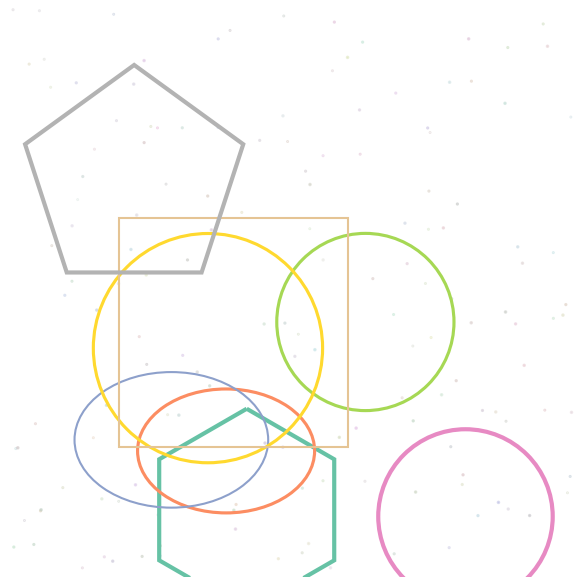[{"shape": "hexagon", "thickness": 2, "radius": 0.87, "center": [0.427, 0.116]}, {"shape": "oval", "thickness": 1.5, "radius": 0.77, "center": [0.391, 0.218]}, {"shape": "oval", "thickness": 1, "radius": 0.84, "center": [0.297, 0.237]}, {"shape": "circle", "thickness": 2, "radius": 0.76, "center": [0.806, 0.105]}, {"shape": "circle", "thickness": 1.5, "radius": 0.77, "center": [0.633, 0.442]}, {"shape": "circle", "thickness": 1.5, "radius": 0.99, "center": [0.36, 0.396]}, {"shape": "square", "thickness": 1, "radius": 0.99, "center": [0.404, 0.423]}, {"shape": "pentagon", "thickness": 2, "radius": 0.99, "center": [0.232, 0.688]}]